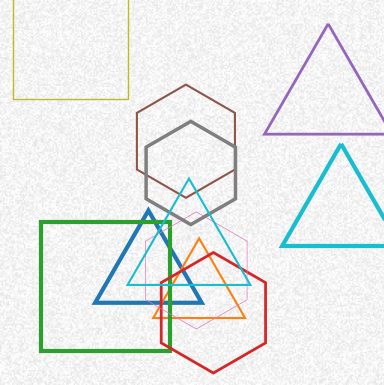[{"shape": "triangle", "thickness": 3, "radius": 0.8, "center": [0.385, 0.293]}, {"shape": "triangle", "thickness": 1.5, "radius": 0.69, "center": [0.517, 0.243]}, {"shape": "square", "thickness": 3, "radius": 0.84, "center": [0.275, 0.257]}, {"shape": "hexagon", "thickness": 2, "radius": 0.78, "center": [0.554, 0.188]}, {"shape": "triangle", "thickness": 2, "radius": 0.96, "center": [0.852, 0.747]}, {"shape": "hexagon", "thickness": 1.5, "radius": 0.74, "center": [0.483, 0.633]}, {"shape": "hexagon", "thickness": 0.5, "radius": 0.76, "center": [0.51, 0.298]}, {"shape": "hexagon", "thickness": 2.5, "radius": 0.67, "center": [0.496, 0.551]}, {"shape": "square", "thickness": 1, "radius": 0.75, "center": [0.184, 0.893]}, {"shape": "triangle", "thickness": 3, "radius": 0.88, "center": [0.886, 0.45]}, {"shape": "triangle", "thickness": 1.5, "radius": 0.92, "center": [0.491, 0.352]}]